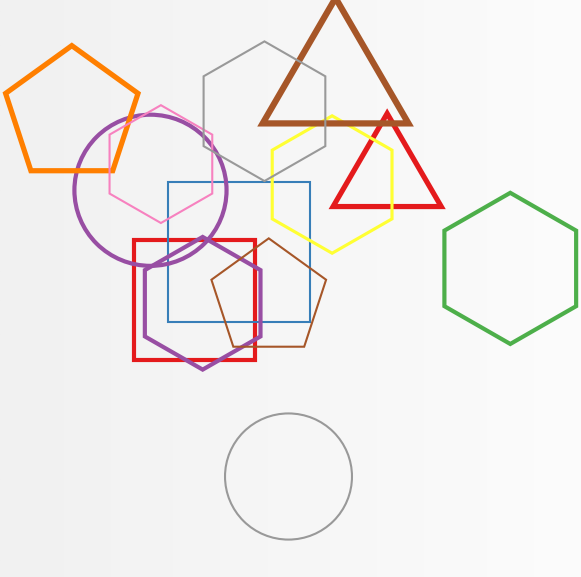[{"shape": "square", "thickness": 2, "radius": 0.52, "center": [0.335, 0.48]}, {"shape": "triangle", "thickness": 2.5, "radius": 0.54, "center": [0.666, 0.695]}, {"shape": "square", "thickness": 1, "radius": 0.61, "center": [0.411, 0.563]}, {"shape": "hexagon", "thickness": 2, "radius": 0.65, "center": [0.878, 0.534]}, {"shape": "hexagon", "thickness": 2, "radius": 0.57, "center": [0.349, 0.474]}, {"shape": "circle", "thickness": 2, "radius": 0.65, "center": [0.259, 0.67]}, {"shape": "pentagon", "thickness": 2.5, "radius": 0.6, "center": [0.124, 0.8]}, {"shape": "hexagon", "thickness": 1.5, "radius": 0.59, "center": [0.571, 0.68]}, {"shape": "pentagon", "thickness": 1, "radius": 0.52, "center": [0.462, 0.483]}, {"shape": "triangle", "thickness": 3, "radius": 0.72, "center": [0.577, 0.858]}, {"shape": "hexagon", "thickness": 1, "radius": 0.51, "center": [0.277, 0.715]}, {"shape": "circle", "thickness": 1, "radius": 0.55, "center": [0.496, 0.174]}, {"shape": "hexagon", "thickness": 1, "radius": 0.6, "center": [0.455, 0.807]}]